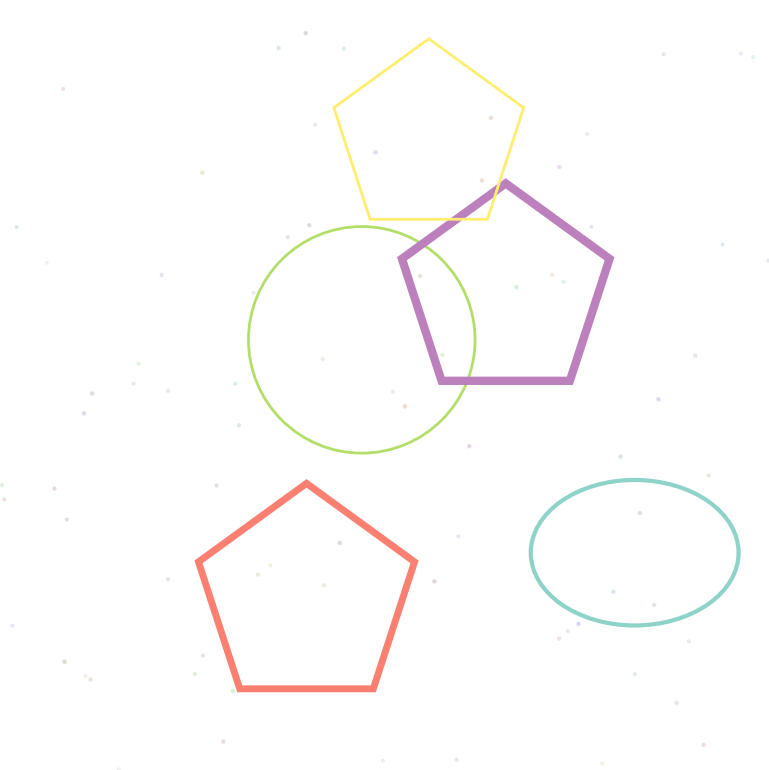[{"shape": "oval", "thickness": 1.5, "radius": 0.67, "center": [0.824, 0.282]}, {"shape": "pentagon", "thickness": 2.5, "radius": 0.74, "center": [0.398, 0.225]}, {"shape": "circle", "thickness": 1, "radius": 0.74, "center": [0.47, 0.559]}, {"shape": "pentagon", "thickness": 3, "radius": 0.71, "center": [0.657, 0.62]}, {"shape": "pentagon", "thickness": 1, "radius": 0.65, "center": [0.557, 0.82]}]